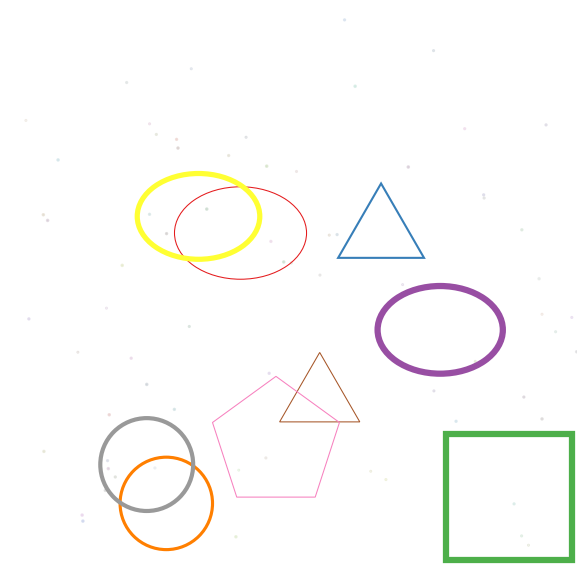[{"shape": "oval", "thickness": 0.5, "radius": 0.57, "center": [0.416, 0.596]}, {"shape": "triangle", "thickness": 1, "radius": 0.43, "center": [0.66, 0.596]}, {"shape": "square", "thickness": 3, "radius": 0.55, "center": [0.882, 0.138]}, {"shape": "oval", "thickness": 3, "radius": 0.54, "center": [0.762, 0.428]}, {"shape": "circle", "thickness": 1.5, "radius": 0.4, "center": [0.288, 0.127]}, {"shape": "oval", "thickness": 2.5, "radius": 0.53, "center": [0.344, 0.624]}, {"shape": "triangle", "thickness": 0.5, "radius": 0.4, "center": [0.554, 0.309]}, {"shape": "pentagon", "thickness": 0.5, "radius": 0.58, "center": [0.478, 0.232]}, {"shape": "circle", "thickness": 2, "radius": 0.4, "center": [0.254, 0.195]}]